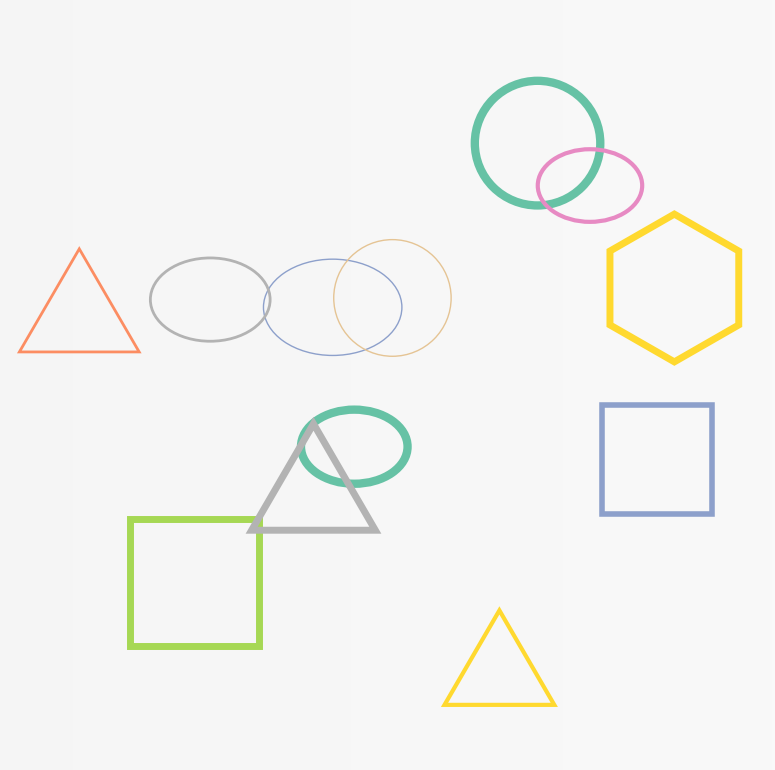[{"shape": "oval", "thickness": 3, "radius": 0.34, "center": [0.457, 0.42]}, {"shape": "circle", "thickness": 3, "radius": 0.4, "center": [0.694, 0.814]}, {"shape": "triangle", "thickness": 1, "radius": 0.45, "center": [0.102, 0.588]}, {"shape": "oval", "thickness": 0.5, "radius": 0.45, "center": [0.429, 0.601]}, {"shape": "square", "thickness": 2, "radius": 0.36, "center": [0.847, 0.403]}, {"shape": "oval", "thickness": 1.5, "radius": 0.34, "center": [0.761, 0.759]}, {"shape": "square", "thickness": 2.5, "radius": 0.41, "center": [0.251, 0.243]}, {"shape": "triangle", "thickness": 1.5, "radius": 0.41, "center": [0.644, 0.125]}, {"shape": "hexagon", "thickness": 2.5, "radius": 0.48, "center": [0.87, 0.626]}, {"shape": "circle", "thickness": 0.5, "radius": 0.38, "center": [0.506, 0.613]}, {"shape": "oval", "thickness": 1, "radius": 0.39, "center": [0.271, 0.611]}, {"shape": "triangle", "thickness": 2.5, "radius": 0.46, "center": [0.405, 0.357]}]